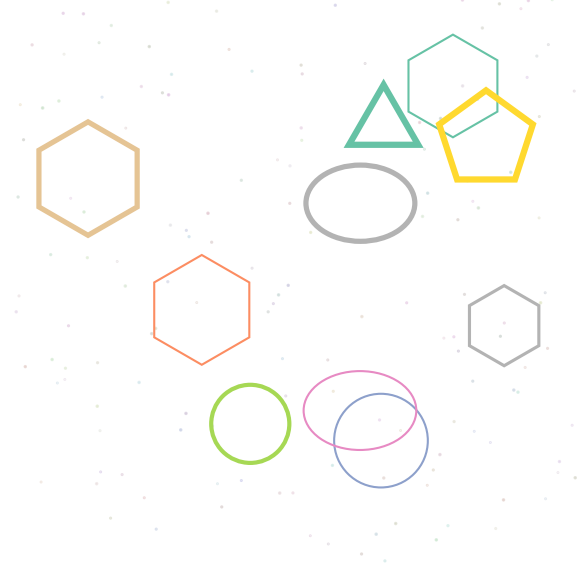[{"shape": "hexagon", "thickness": 1, "radius": 0.44, "center": [0.784, 0.85]}, {"shape": "triangle", "thickness": 3, "radius": 0.35, "center": [0.664, 0.783]}, {"shape": "hexagon", "thickness": 1, "radius": 0.48, "center": [0.349, 0.463]}, {"shape": "circle", "thickness": 1, "radius": 0.41, "center": [0.66, 0.236]}, {"shape": "oval", "thickness": 1, "radius": 0.49, "center": [0.623, 0.288]}, {"shape": "circle", "thickness": 2, "radius": 0.34, "center": [0.433, 0.265]}, {"shape": "pentagon", "thickness": 3, "radius": 0.43, "center": [0.842, 0.757]}, {"shape": "hexagon", "thickness": 2.5, "radius": 0.49, "center": [0.152, 0.69]}, {"shape": "hexagon", "thickness": 1.5, "radius": 0.35, "center": [0.873, 0.435]}, {"shape": "oval", "thickness": 2.5, "radius": 0.47, "center": [0.624, 0.647]}]